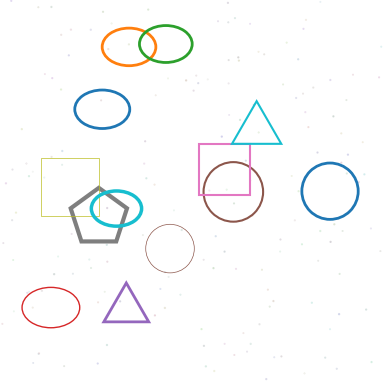[{"shape": "oval", "thickness": 2, "radius": 0.36, "center": [0.266, 0.716]}, {"shape": "circle", "thickness": 2, "radius": 0.37, "center": [0.857, 0.503]}, {"shape": "oval", "thickness": 2, "radius": 0.35, "center": [0.335, 0.878]}, {"shape": "oval", "thickness": 2, "radius": 0.34, "center": [0.431, 0.886]}, {"shape": "oval", "thickness": 1, "radius": 0.37, "center": [0.132, 0.201]}, {"shape": "triangle", "thickness": 2, "radius": 0.34, "center": [0.328, 0.198]}, {"shape": "circle", "thickness": 1.5, "radius": 0.39, "center": [0.606, 0.502]}, {"shape": "circle", "thickness": 0.5, "radius": 0.32, "center": [0.442, 0.354]}, {"shape": "square", "thickness": 1.5, "radius": 0.33, "center": [0.583, 0.559]}, {"shape": "pentagon", "thickness": 3, "radius": 0.38, "center": [0.257, 0.435]}, {"shape": "square", "thickness": 0.5, "radius": 0.38, "center": [0.182, 0.515]}, {"shape": "triangle", "thickness": 1.5, "radius": 0.37, "center": [0.667, 0.663]}, {"shape": "oval", "thickness": 2.5, "radius": 0.33, "center": [0.303, 0.458]}]